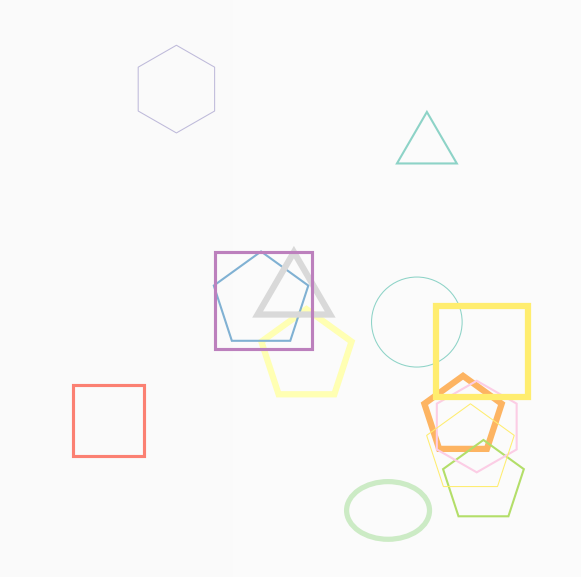[{"shape": "circle", "thickness": 0.5, "radius": 0.39, "center": [0.717, 0.441]}, {"shape": "triangle", "thickness": 1, "radius": 0.3, "center": [0.734, 0.746]}, {"shape": "pentagon", "thickness": 3, "radius": 0.41, "center": [0.527, 0.382]}, {"shape": "hexagon", "thickness": 0.5, "radius": 0.38, "center": [0.304, 0.845]}, {"shape": "square", "thickness": 1.5, "radius": 0.31, "center": [0.187, 0.271]}, {"shape": "pentagon", "thickness": 1, "radius": 0.43, "center": [0.449, 0.478]}, {"shape": "pentagon", "thickness": 3, "radius": 0.35, "center": [0.797, 0.278]}, {"shape": "pentagon", "thickness": 1, "radius": 0.37, "center": [0.832, 0.164]}, {"shape": "hexagon", "thickness": 1, "radius": 0.4, "center": [0.82, 0.261]}, {"shape": "triangle", "thickness": 3, "radius": 0.36, "center": [0.506, 0.491]}, {"shape": "square", "thickness": 1.5, "radius": 0.42, "center": [0.453, 0.479]}, {"shape": "oval", "thickness": 2.5, "radius": 0.36, "center": [0.668, 0.115]}, {"shape": "pentagon", "thickness": 0.5, "radius": 0.4, "center": [0.809, 0.221]}, {"shape": "square", "thickness": 3, "radius": 0.39, "center": [0.829, 0.391]}]